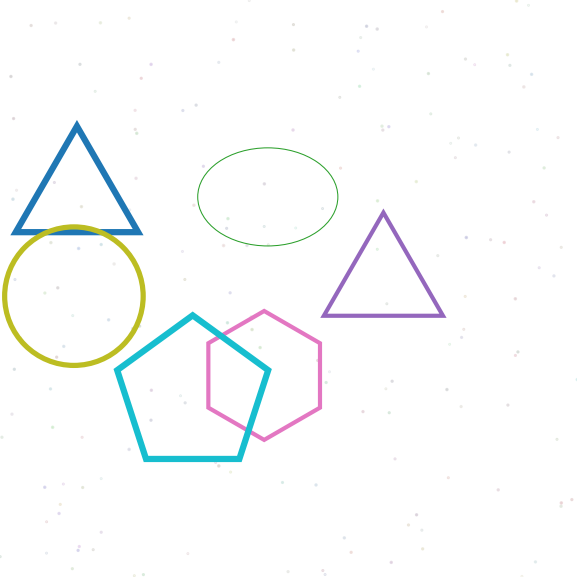[{"shape": "triangle", "thickness": 3, "radius": 0.61, "center": [0.133, 0.658]}, {"shape": "oval", "thickness": 0.5, "radius": 0.61, "center": [0.464, 0.658]}, {"shape": "triangle", "thickness": 2, "radius": 0.6, "center": [0.664, 0.512]}, {"shape": "hexagon", "thickness": 2, "radius": 0.56, "center": [0.457, 0.349]}, {"shape": "circle", "thickness": 2.5, "radius": 0.6, "center": [0.128, 0.486]}, {"shape": "pentagon", "thickness": 3, "radius": 0.69, "center": [0.334, 0.316]}]